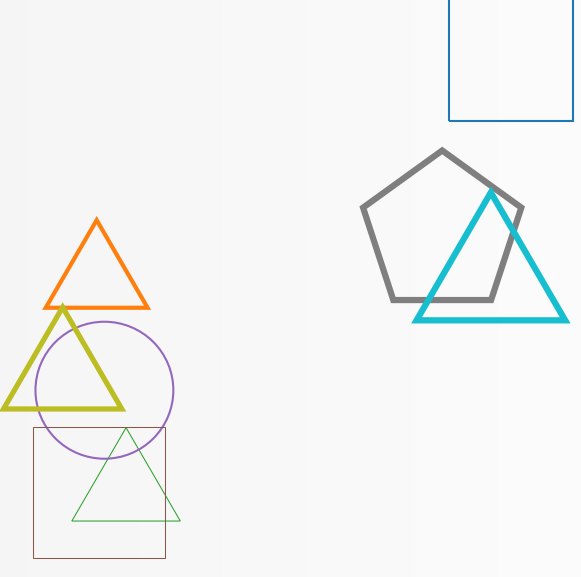[{"shape": "square", "thickness": 1, "radius": 0.53, "center": [0.879, 0.895]}, {"shape": "triangle", "thickness": 2, "radius": 0.51, "center": [0.166, 0.517]}, {"shape": "triangle", "thickness": 0.5, "radius": 0.54, "center": [0.217, 0.151]}, {"shape": "circle", "thickness": 1, "radius": 0.59, "center": [0.18, 0.323]}, {"shape": "square", "thickness": 0.5, "radius": 0.57, "center": [0.171, 0.146]}, {"shape": "pentagon", "thickness": 3, "radius": 0.72, "center": [0.761, 0.595]}, {"shape": "triangle", "thickness": 2.5, "radius": 0.59, "center": [0.108, 0.35]}, {"shape": "triangle", "thickness": 3, "radius": 0.74, "center": [0.844, 0.518]}]